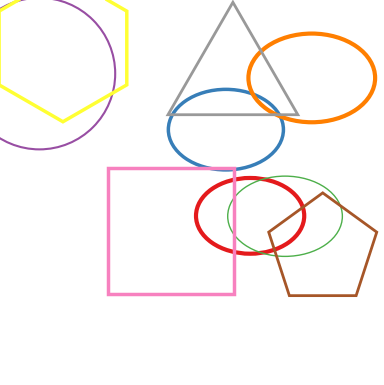[{"shape": "oval", "thickness": 3, "radius": 0.7, "center": [0.65, 0.439]}, {"shape": "oval", "thickness": 2.5, "radius": 0.75, "center": [0.587, 0.663]}, {"shape": "oval", "thickness": 1, "radius": 0.74, "center": [0.74, 0.438]}, {"shape": "circle", "thickness": 1.5, "radius": 0.98, "center": [0.102, 0.809]}, {"shape": "oval", "thickness": 3, "radius": 0.82, "center": [0.81, 0.798]}, {"shape": "hexagon", "thickness": 2.5, "radius": 0.96, "center": [0.163, 0.875]}, {"shape": "pentagon", "thickness": 2, "radius": 0.74, "center": [0.838, 0.351]}, {"shape": "square", "thickness": 2.5, "radius": 0.81, "center": [0.444, 0.4]}, {"shape": "triangle", "thickness": 2, "radius": 0.97, "center": [0.605, 0.799]}]